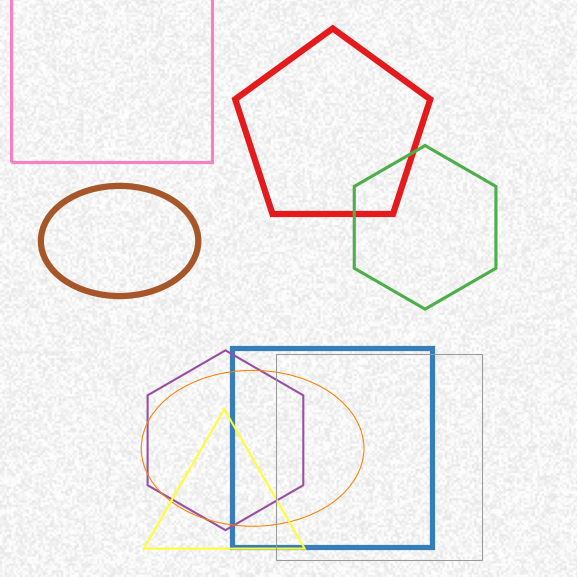[{"shape": "pentagon", "thickness": 3, "radius": 0.89, "center": [0.576, 0.772]}, {"shape": "square", "thickness": 2.5, "radius": 0.86, "center": [0.575, 0.224]}, {"shape": "hexagon", "thickness": 1.5, "radius": 0.71, "center": [0.736, 0.605]}, {"shape": "hexagon", "thickness": 1, "radius": 0.78, "center": [0.39, 0.237]}, {"shape": "oval", "thickness": 0.5, "radius": 0.96, "center": [0.437, 0.223]}, {"shape": "triangle", "thickness": 1, "radius": 0.8, "center": [0.388, 0.13]}, {"shape": "oval", "thickness": 3, "radius": 0.68, "center": [0.207, 0.582]}, {"shape": "square", "thickness": 1.5, "radius": 0.87, "center": [0.193, 0.892]}, {"shape": "square", "thickness": 0.5, "radius": 0.89, "center": [0.657, 0.208]}]